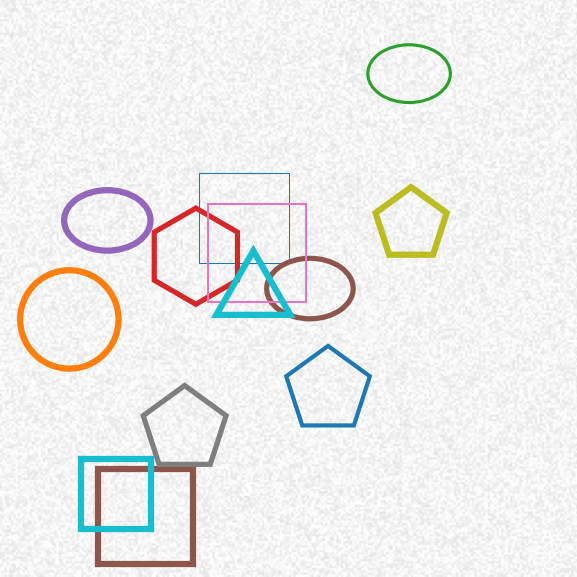[{"shape": "square", "thickness": 0.5, "radius": 0.39, "center": [0.423, 0.621]}, {"shape": "pentagon", "thickness": 2, "radius": 0.38, "center": [0.568, 0.324]}, {"shape": "circle", "thickness": 3, "radius": 0.43, "center": [0.12, 0.446]}, {"shape": "oval", "thickness": 1.5, "radius": 0.36, "center": [0.708, 0.872]}, {"shape": "hexagon", "thickness": 2.5, "radius": 0.42, "center": [0.339, 0.556]}, {"shape": "oval", "thickness": 3, "radius": 0.37, "center": [0.186, 0.617]}, {"shape": "square", "thickness": 3, "radius": 0.41, "center": [0.252, 0.105]}, {"shape": "oval", "thickness": 2.5, "radius": 0.37, "center": [0.537, 0.499]}, {"shape": "square", "thickness": 1, "radius": 0.42, "center": [0.445, 0.561]}, {"shape": "pentagon", "thickness": 2.5, "radius": 0.38, "center": [0.32, 0.256]}, {"shape": "pentagon", "thickness": 3, "radius": 0.32, "center": [0.712, 0.61]}, {"shape": "square", "thickness": 3, "radius": 0.3, "center": [0.2, 0.144]}, {"shape": "triangle", "thickness": 3, "radius": 0.37, "center": [0.439, 0.491]}]